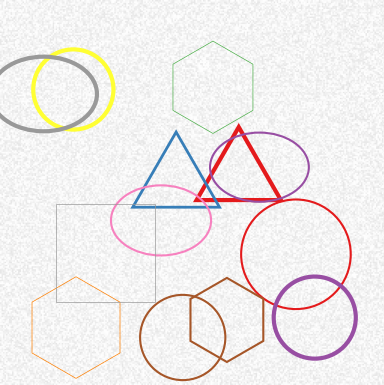[{"shape": "circle", "thickness": 1.5, "radius": 0.71, "center": [0.769, 0.34]}, {"shape": "triangle", "thickness": 3, "radius": 0.63, "center": [0.62, 0.544]}, {"shape": "triangle", "thickness": 2, "radius": 0.65, "center": [0.457, 0.527]}, {"shape": "hexagon", "thickness": 0.5, "radius": 0.6, "center": [0.553, 0.773]}, {"shape": "oval", "thickness": 1.5, "radius": 0.64, "center": [0.674, 0.566]}, {"shape": "circle", "thickness": 3, "radius": 0.53, "center": [0.818, 0.175]}, {"shape": "hexagon", "thickness": 0.5, "radius": 0.66, "center": [0.197, 0.149]}, {"shape": "circle", "thickness": 3, "radius": 0.52, "center": [0.191, 0.768]}, {"shape": "hexagon", "thickness": 1.5, "radius": 0.55, "center": [0.589, 0.169]}, {"shape": "circle", "thickness": 1.5, "radius": 0.55, "center": [0.475, 0.123]}, {"shape": "oval", "thickness": 1.5, "radius": 0.65, "center": [0.418, 0.428]}, {"shape": "oval", "thickness": 3, "radius": 0.69, "center": [0.113, 0.756]}, {"shape": "square", "thickness": 0.5, "radius": 0.64, "center": [0.274, 0.343]}]